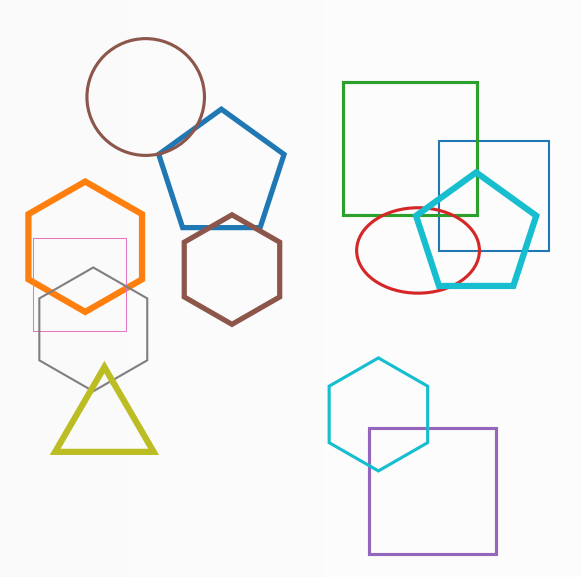[{"shape": "pentagon", "thickness": 2.5, "radius": 0.57, "center": [0.381, 0.697]}, {"shape": "square", "thickness": 1, "radius": 0.47, "center": [0.851, 0.66]}, {"shape": "hexagon", "thickness": 3, "radius": 0.56, "center": [0.147, 0.572]}, {"shape": "square", "thickness": 1.5, "radius": 0.58, "center": [0.705, 0.742]}, {"shape": "oval", "thickness": 1.5, "radius": 0.53, "center": [0.719, 0.565]}, {"shape": "square", "thickness": 1.5, "radius": 0.55, "center": [0.744, 0.149]}, {"shape": "circle", "thickness": 1.5, "radius": 0.51, "center": [0.251, 0.831]}, {"shape": "hexagon", "thickness": 2.5, "radius": 0.47, "center": [0.399, 0.532]}, {"shape": "square", "thickness": 0.5, "radius": 0.4, "center": [0.137, 0.507]}, {"shape": "hexagon", "thickness": 1, "radius": 0.54, "center": [0.16, 0.429]}, {"shape": "triangle", "thickness": 3, "radius": 0.49, "center": [0.18, 0.266]}, {"shape": "hexagon", "thickness": 1.5, "radius": 0.49, "center": [0.651, 0.282]}, {"shape": "pentagon", "thickness": 3, "radius": 0.54, "center": [0.819, 0.592]}]